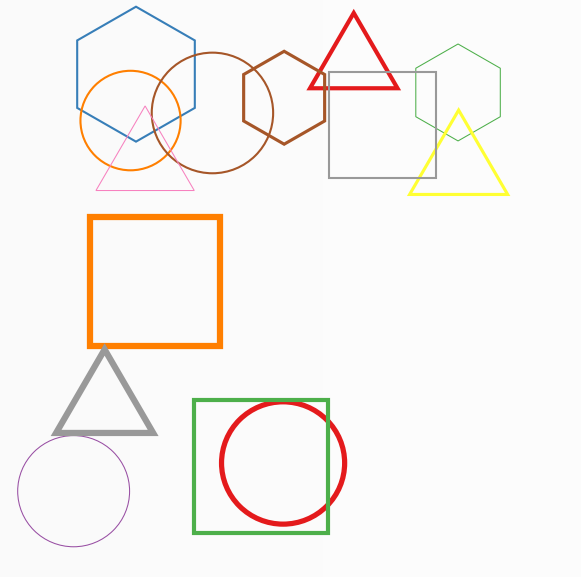[{"shape": "circle", "thickness": 2.5, "radius": 0.53, "center": [0.487, 0.197]}, {"shape": "triangle", "thickness": 2, "radius": 0.43, "center": [0.609, 0.89]}, {"shape": "hexagon", "thickness": 1, "radius": 0.58, "center": [0.234, 0.871]}, {"shape": "square", "thickness": 2, "radius": 0.58, "center": [0.449, 0.191]}, {"shape": "hexagon", "thickness": 0.5, "radius": 0.42, "center": [0.788, 0.839]}, {"shape": "circle", "thickness": 0.5, "radius": 0.48, "center": [0.127, 0.149]}, {"shape": "circle", "thickness": 1, "radius": 0.43, "center": [0.225, 0.79]}, {"shape": "square", "thickness": 3, "radius": 0.56, "center": [0.267, 0.511]}, {"shape": "triangle", "thickness": 1.5, "radius": 0.49, "center": [0.789, 0.711]}, {"shape": "circle", "thickness": 1, "radius": 0.52, "center": [0.365, 0.804]}, {"shape": "hexagon", "thickness": 1.5, "radius": 0.4, "center": [0.489, 0.83]}, {"shape": "triangle", "thickness": 0.5, "radius": 0.49, "center": [0.25, 0.718]}, {"shape": "square", "thickness": 1, "radius": 0.46, "center": [0.658, 0.782]}, {"shape": "triangle", "thickness": 3, "radius": 0.48, "center": [0.18, 0.298]}]